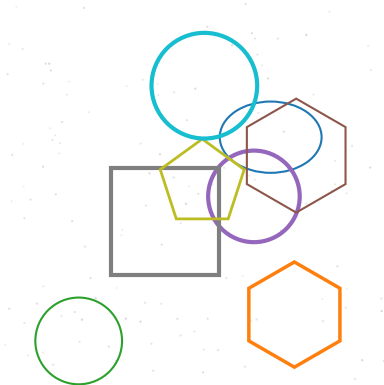[{"shape": "oval", "thickness": 1.5, "radius": 0.66, "center": [0.703, 0.644]}, {"shape": "hexagon", "thickness": 2.5, "radius": 0.68, "center": [0.765, 0.183]}, {"shape": "circle", "thickness": 1.5, "radius": 0.56, "center": [0.204, 0.114]}, {"shape": "circle", "thickness": 3, "radius": 0.59, "center": [0.66, 0.49]}, {"shape": "hexagon", "thickness": 1.5, "radius": 0.74, "center": [0.769, 0.596]}, {"shape": "square", "thickness": 3, "radius": 0.7, "center": [0.428, 0.425]}, {"shape": "pentagon", "thickness": 2, "radius": 0.57, "center": [0.525, 0.524]}, {"shape": "circle", "thickness": 3, "radius": 0.69, "center": [0.531, 0.777]}]